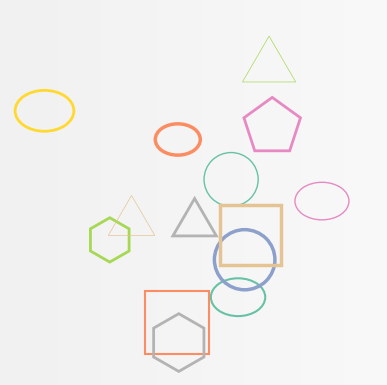[{"shape": "circle", "thickness": 1, "radius": 0.35, "center": [0.596, 0.534]}, {"shape": "oval", "thickness": 1.5, "radius": 0.35, "center": [0.614, 0.228]}, {"shape": "square", "thickness": 1.5, "radius": 0.41, "center": [0.458, 0.162]}, {"shape": "oval", "thickness": 2.5, "radius": 0.29, "center": [0.459, 0.638]}, {"shape": "circle", "thickness": 2.5, "radius": 0.39, "center": [0.631, 0.325]}, {"shape": "pentagon", "thickness": 2, "radius": 0.38, "center": [0.702, 0.67]}, {"shape": "oval", "thickness": 1, "radius": 0.35, "center": [0.831, 0.478]}, {"shape": "triangle", "thickness": 0.5, "radius": 0.4, "center": [0.694, 0.827]}, {"shape": "hexagon", "thickness": 2, "radius": 0.29, "center": [0.283, 0.377]}, {"shape": "oval", "thickness": 2, "radius": 0.38, "center": [0.115, 0.712]}, {"shape": "triangle", "thickness": 0.5, "radius": 0.35, "center": [0.339, 0.423]}, {"shape": "square", "thickness": 2.5, "radius": 0.39, "center": [0.646, 0.389]}, {"shape": "hexagon", "thickness": 2, "radius": 0.37, "center": [0.461, 0.11]}, {"shape": "triangle", "thickness": 2, "radius": 0.32, "center": [0.502, 0.42]}]